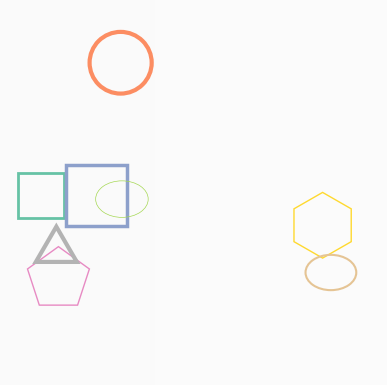[{"shape": "square", "thickness": 2, "radius": 0.29, "center": [0.106, 0.492]}, {"shape": "circle", "thickness": 3, "radius": 0.4, "center": [0.311, 0.837]}, {"shape": "square", "thickness": 2.5, "radius": 0.4, "center": [0.249, 0.493]}, {"shape": "pentagon", "thickness": 1, "radius": 0.42, "center": [0.151, 0.275]}, {"shape": "oval", "thickness": 0.5, "radius": 0.34, "center": [0.315, 0.483]}, {"shape": "hexagon", "thickness": 1, "radius": 0.43, "center": [0.833, 0.415]}, {"shape": "oval", "thickness": 1.5, "radius": 0.33, "center": [0.854, 0.292]}, {"shape": "triangle", "thickness": 3, "radius": 0.31, "center": [0.145, 0.35]}]